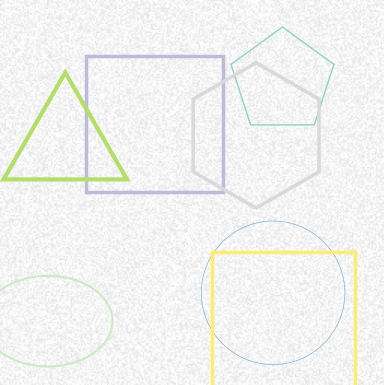[{"shape": "pentagon", "thickness": 1, "radius": 0.7, "center": [0.734, 0.789]}, {"shape": "square", "thickness": 2.5, "radius": 0.89, "center": [0.401, 0.678]}, {"shape": "circle", "thickness": 0.5, "radius": 0.93, "center": [0.709, 0.239]}, {"shape": "triangle", "thickness": 3, "radius": 0.93, "center": [0.17, 0.627]}, {"shape": "hexagon", "thickness": 2.5, "radius": 0.94, "center": [0.665, 0.648]}, {"shape": "oval", "thickness": 1.5, "radius": 0.84, "center": [0.124, 0.166]}, {"shape": "square", "thickness": 2.5, "radius": 0.93, "center": [0.737, 0.159]}]